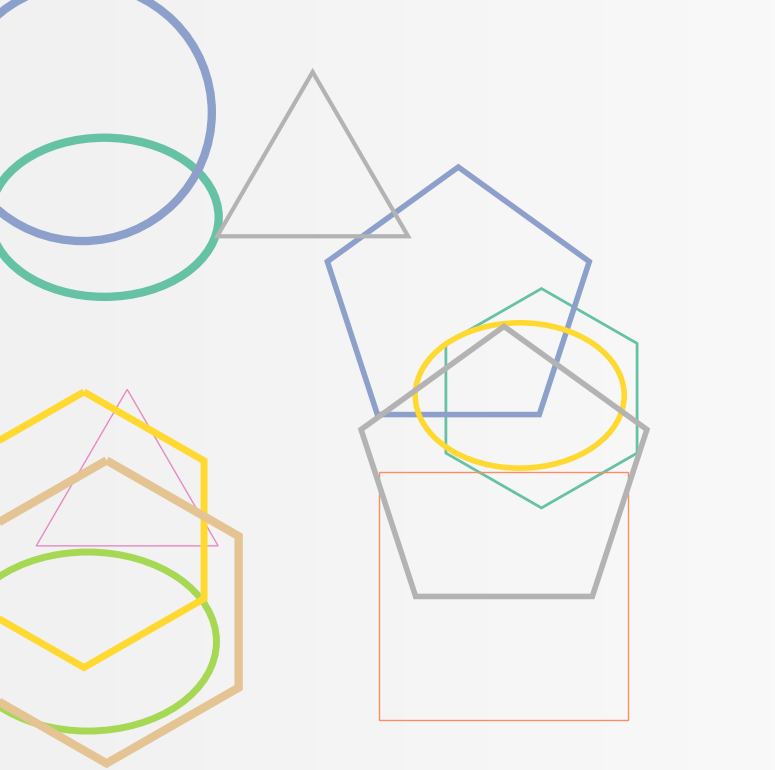[{"shape": "hexagon", "thickness": 1, "radius": 0.71, "center": [0.699, 0.483]}, {"shape": "oval", "thickness": 3, "radius": 0.74, "center": [0.135, 0.718]}, {"shape": "square", "thickness": 0.5, "radius": 0.8, "center": [0.649, 0.226]}, {"shape": "circle", "thickness": 3, "radius": 0.84, "center": [0.106, 0.854]}, {"shape": "pentagon", "thickness": 2, "radius": 0.89, "center": [0.591, 0.605]}, {"shape": "triangle", "thickness": 0.5, "radius": 0.68, "center": [0.164, 0.359]}, {"shape": "oval", "thickness": 2.5, "radius": 0.83, "center": [0.113, 0.167]}, {"shape": "oval", "thickness": 2, "radius": 0.67, "center": [0.671, 0.486]}, {"shape": "hexagon", "thickness": 2.5, "radius": 0.89, "center": [0.108, 0.312]}, {"shape": "hexagon", "thickness": 3, "radius": 0.98, "center": [0.138, 0.205]}, {"shape": "pentagon", "thickness": 2, "radius": 0.97, "center": [0.65, 0.382]}, {"shape": "triangle", "thickness": 1.5, "radius": 0.71, "center": [0.403, 0.764]}]